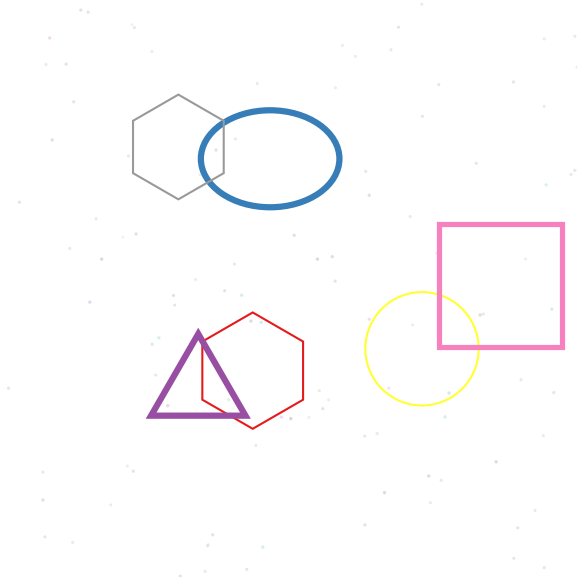[{"shape": "hexagon", "thickness": 1, "radius": 0.5, "center": [0.438, 0.357]}, {"shape": "oval", "thickness": 3, "radius": 0.6, "center": [0.468, 0.724]}, {"shape": "triangle", "thickness": 3, "radius": 0.47, "center": [0.343, 0.327]}, {"shape": "circle", "thickness": 1, "radius": 0.49, "center": [0.731, 0.395]}, {"shape": "square", "thickness": 2.5, "radius": 0.53, "center": [0.866, 0.505]}, {"shape": "hexagon", "thickness": 1, "radius": 0.45, "center": [0.309, 0.745]}]